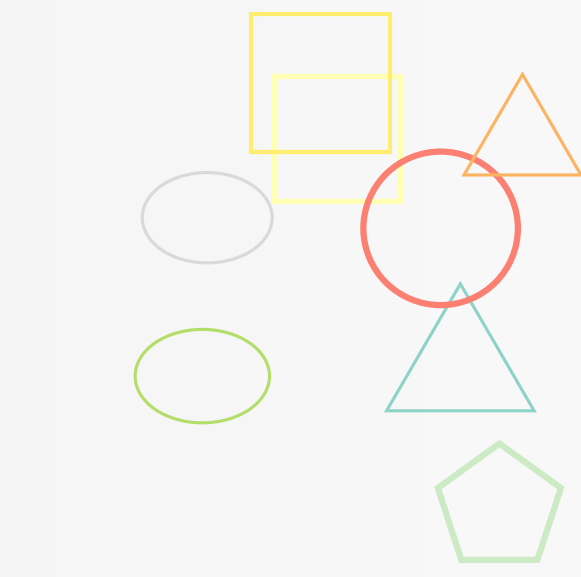[{"shape": "triangle", "thickness": 1.5, "radius": 0.73, "center": [0.792, 0.361]}, {"shape": "square", "thickness": 2.5, "radius": 0.54, "center": [0.58, 0.759]}, {"shape": "circle", "thickness": 3, "radius": 0.66, "center": [0.758, 0.604]}, {"shape": "triangle", "thickness": 1.5, "radius": 0.58, "center": [0.899, 0.754]}, {"shape": "oval", "thickness": 1.5, "radius": 0.58, "center": [0.348, 0.348]}, {"shape": "oval", "thickness": 1.5, "radius": 0.56, "center": [0.356, 0.622]}, {"shape": "pentagon", "thickness": 3, "radius": 0.56, "center": [0.859, 0.12]}, {"shape": "square", "thickness": 2, "radius": 0.6, "center": [0.552, 0.855]}]